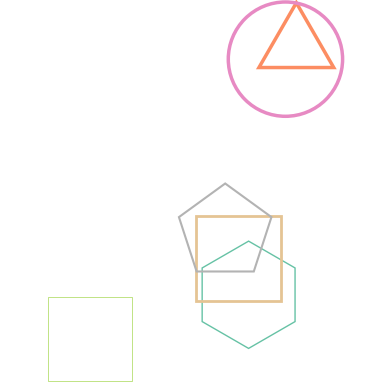[{"shape": "hexagon", "thickness": 1, "radius": 0.7, "center": [0.646, 0.234]}, {"shape": "triangle", "thickness": 2.5, "radius": 0.56, "center": [0.77, 0.881]}, {"shape": "circle", "thickness": 2.5, "radius": 0.74, "center": [0.741, 0.846]}, {"shape": "square", "thickness": 0.5, "radius": 0.55, "center": [0.233, 0.119]}, {"shape": "square", "thickness": 2, "radius": 0.55, "center": [0.62, 0.329]}, {"shape": "pentagon", "thickness": 1.5, "radius": 0.63, "center": [0.585, 0.397]}]